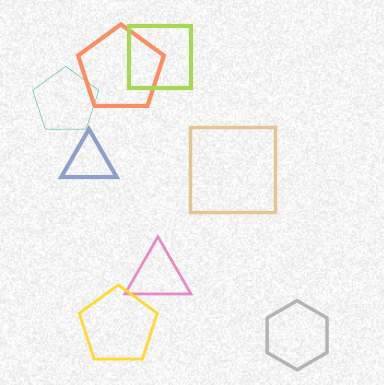[{"shape": "pentagon", "thickness": 0.5, "radius": 0.45, "center": [0.171, 0.738]}, {"shape": "pentagon", "thickness": 3, "radius": 0.59, "center": [0.314, 0.82]}, {"shape": "triangle", "thickness": 3, "radius": 0.42, "center": [0.231, 0.582]}, {"shape": "triangle", "thickness": 2, "radius": 0.5, "center": [0.41, 0.286]}, {"shape": "square", "thickness": 3, "radius": 0.4, "center": [0.415, 0.853]}, {"shape": "pentagon", "thickness": 2, "radius": 0.53, "center": [0.307, 0.154]}, {"shape": "square", "thickness": 2.5, "radius": 0.55, "center": [0.604, 0.56]}, {"shape": "hexagon", "thickness": 2.5, "radius": 0.45, "center": [0.772, 0.129]}]